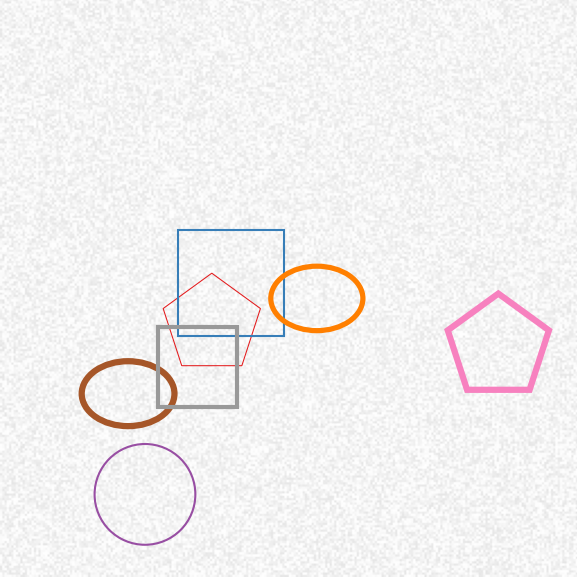[{"shape": "pentagon", "thickness": 0.5, "radius": 0.44, "center": [0.367, 0.438]}, {"shape": "square", "thickness": 1, "radius": 0.46, "center": [0.4, 0.508]}, {"shape": "circle", "thickness": 1, "radius": 0.44, "center": [0.251, 0.143]}, {"shape": "oval", "thickness": 2.5, "radius": 0.4, "center": [0.549, 0.482]}, {"shape": "oval", "thickness": 3, "radius": 0.4, "center": [0.222, 0.317]}, {"shape": "pentagon", "thickness": 3, "radius": 0.46, "center": [0.863, 0.399]}, {"shape": "square", "thickness": 2, "radius": 0.34, "center": [0.342, 0.363]}]